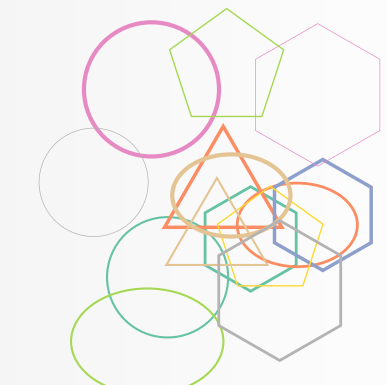[{"shape": "circle", "thickness": 1.5, "radius": 0.78, "center": [0.433, 0.28]}, {"shape": "hexagon", "thickness": 2, "radius": 0.68, "center": [0.647, 0.379]}, {"shape": "oval", "thickness": 2, "radius": 0.78, "center": [0.767, 0.416]}, {"shape": "triangle", "thickness": 2.5, "radius": 0.87, "center": [0.576, 0.497]}, {"shape": "hexagon", "thickness": 2.5, "radius": 0.72, "center": [0.833, 0.442]}, {"shape": "hexagon", "thickness": 0.5, "radius": 0.93, "center": [0.82, 0.753]}, {"shape": "circle", "thickness": 3, "radius": 0.87, "center": [0.391, 0.768]}, {"shape": "oval", "thickness": 1.5, "radius": 0.98, "center": [0.38, 0.113]}, {"shape": "pentagon", "thickness": 1, "radius": 0.77, "center": [0.585, 0.823]}, {"shape": "pentagon", "thickness": 1, "radius": 0.72, "center": [0.697, 0.373]}, {"shape": "triangle", "thickness": 1.5, "radius": 0.75, "center": [0.56, 0.387]}, {"shape": "oval", "thickness": 3, "radius": 0.76, "center": [0.597, 0.492]}, {"shape": "circle", "thickness": 0.5, "radius": 0.7, "center": [0.242, 0.526]}, {"shape": "hexagon", "thickness": 2, "radius": 0.91, "center": [0.722, 0.245]}]